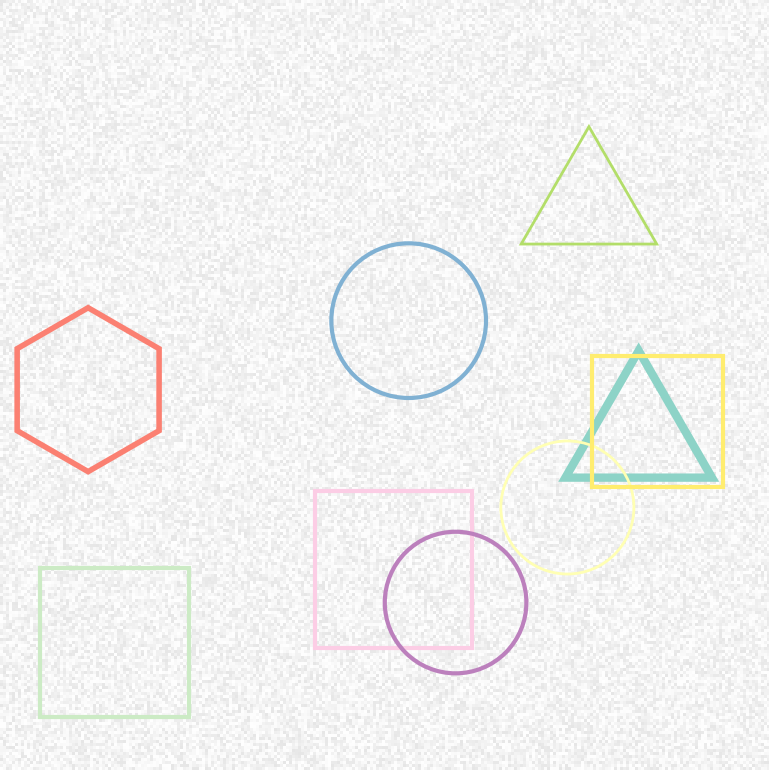[{"shape": "triangle", "thickness": 3, "radius": 0.55, "center": [0.829, 0.435]}, {"shape": "circle", "thickness": 1, "radius": 0.43, "center": [0.737, 0.341]}, {"shape": "hexagon", "thickness": 2, "radius": 0.53, "center": [0.114, 0.494]}, {"shape": "circle", "thickness": 1.5, "radius": 0.5, "center": [0.531, 0.584]}, {"shape": "triangle", "thickness": 1, "radius": 0.51, "center": [0.765, 0.734]}, {"shape": "square", "thickness": 1.5, "radius": 0.51, "center": [0.511, 0.26]}, {"shape": "circle", "thickness": 1.5, "radius": 0.46, "center": [0.592, 0.217]}, {"shape": "square", "thickness": 1.5, "radius": 0.48, "center": [0.148, 0.166]}, {"shape": "square", "thickness": 1.5, "radius": 0.43, "center": [0.853, 0.453]}]